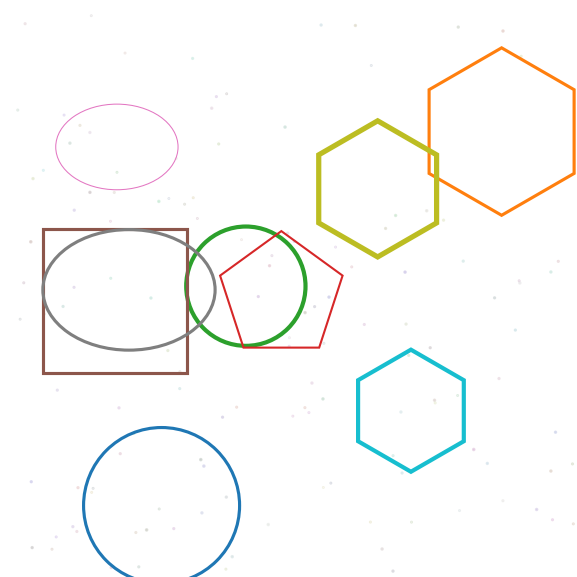[{"shape": "circle", "thickness": 1.5, "radius": 0.68, "center": [0.28, 0.124]}, {"shape": "hexagon", "thickness": 1.5, "radius": 0.72, "center": [0.869, 0.771]}, {"shape": "circle", "thickness": 2, "radius": 0.52, "center": [0.426, 0.504]}, {"shape": "pentagon", "thickness": 1, "radius": 0.56, "center": [0.487, 0.487]}, {"shape": "square", "thickness": 1.5, "radius": 0.62, "center": [0.2, 0.478]}, {"shape": "oval", "thickness": 0.5, "radius": 0.53, "center": [0.202, 0.745]}, {"shape": "oval", "thickness": 1.5, "radius": 0.75, "center": [0.223, 0.497]}, {"shape": "hexagon", "thickness": 2.5, "radius": 0.59, "center": [0.654, 0.672]}, {"shape": "hexagon", "thickness": 2, "radius": 0.53, "center": [0.712, 0.288]}]